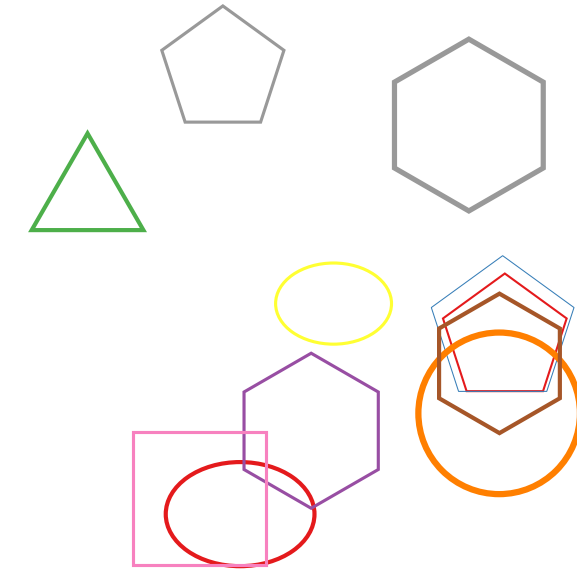[{"shape": "pentagon", "thickness": 1, "radius": 0.56, "center": [0.874, 0.413]}, {"shape": "oval", "thickness": 2, "radius": 0.64, "center": [0.416, 0.109]}, {"shape": "pentagon", "thickness": 0.5, "radius": 0.65, "center": [0.87, 0.426]}, {"shape": "triangle", "thickness": 2, "radius": 0.56, "center": [0.152, 0.657]}, {"shape": "hexagon", "thickness": 1.5, "radius": 0.67, "center": [0.539, 0.253]}, {"shape": "circle", "thickness": 3, "radius": 0.7, "center": [0.864, 0.283]}, {"shape": "oval", "thickness": 1.5, "radius": 0.5, "center": [0.578, 0.473]}, {"shape": "hexagon", "thickness": 2, "radius": 0.6, "center": [0.865, 0.37]}, {"shape": "square", "thickness": 1.5, "radius": 0.58, "center": [0.346, 0.135]}, {"shape": "hexagon", "thickness": 2.5, "radius": 0.74, "center": [0.812, 0.783]}, {"shape": "pentagon", "thickness": 1.5, "radius": 0.56, "center": [0.386, 0.878]}]